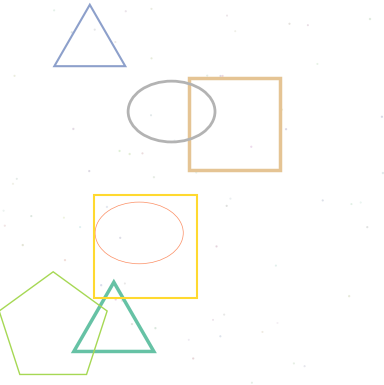[{"shape": "triangle", "thickness": 2.5, "radius": 0.6, "center": [0.296, 0.147]}, {"shape": "oval", "thickness": 0.5, "radius": 0.57, "center": [0.362, 0.395]}, {"shape": "triangle", "thickness": 1.5, "radius": 0.53, "center": [0.233, 0.881]}, {"shape": "pentagon", "thickness": 1, "radius": 0.74, "center": [0.138, 0.147]}, {"shape": "square", "thickness": 1.5, "radius": 0.67, "center": [0.378, 0.361]}, {"shape": "square", "thickness": 2.5, "radius": 0.59, "center": [0.608, 0.678]}, {"shape": "oval", "thickness": 2, "radius": 0.56, "center": [0.446, 0.71]}]